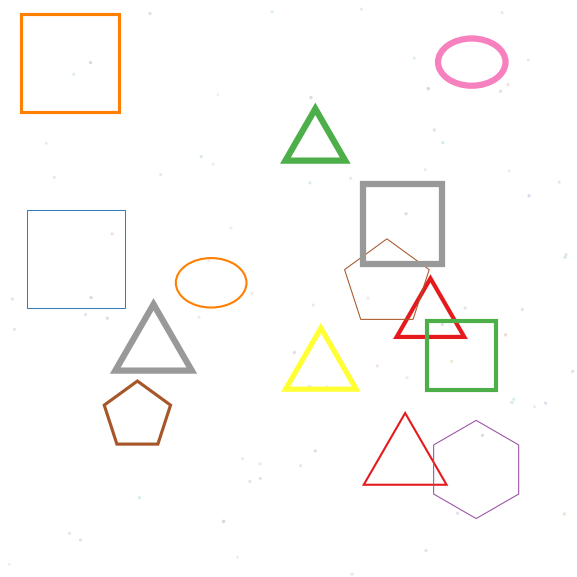[{"shape": "triangle", "thickness": 1, "radius": 0.41, "center": [0.702, 0.201]}, {"shape": "triangle", "thickness": 2, "radius": 0.34, "center": [0.745, 0.45]}, {"shape": "square", "thickness": 0.5, "radius": 0.42, "center": [0.132, 0.551]}, {"shape": "square", "thickness": 2, "radius": 0.3, "center": [0.799, 0.384]}, {"shape": "triangle", "thickness": 3, "radius": 0.3, "center": [0.546, 0.751]}, {"shape": "hexagon", "thickness": 0.5, "radius": 0.43, "center": [0.825, 0.186]}, {"shape": "square", "thickness": 1.5, "radius": 0.42, "center": [0.121, 0.89]}, {"shape": "oval", "thickness": 1, "radius": 0.31, "center": [0.366, 0.509]}, {"shape": "triangle", "thickness": 2.5, "radius": 0.35, "center": [0.556, 0.361]}, {"shape": "pentagon", "thickness": 1.5, "radius": 0.3, "center": [0.238, 0.279]}, {"shape": "pentagon", "thickness": 0.5, "radius": 0.39, "center": [0.67, 0.508]}, {"shape": "oval", "thickness": 3, "radius": 0.29, "center": [0.817, 0.892]}, {"shape": "triangle", "thickness": 3, "radius": 0.38, "center": [0.266, 0.396]}, {"shape": "square", "thickness": 3, "radius": 0.34, "center": [0.697, 0.611]}]